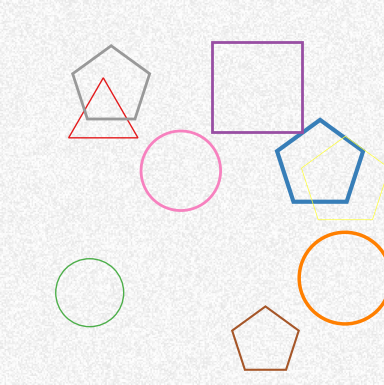[{"shape": "triangle", "thickness": 1, "radius": 0.52, "center": [0.268, 0.694]}, {"shape": "pentagon", "thickness": 3, "radius": 0.59, "center": [0.831, 0.571]}, {"shape": "circle", "thickness": 1, "radius": 0.44, "center": [0.233, 0.24]}, {"shape": "square", "thickness": 2, "radius": 0.59, "center": [0.668, 0.774]}, {"shape": "circle", "thickness": 2.5, "radius": 0.59, "center": [0.896, 0.278]}, {"shape": "pentagon", "thickness": 0.5, "radius": 0.6, "center": [0.897, 0.526]}, {"shape": "pentagon", "thickness": 1.5, "radius": 0.45, "center": [0.69, 0.113]}, {"shape": "circle", "thickness": 2, "radius": 0.52, "center": [0.47, 0.556]}, {"shape": "pentagon", "thickness": 2, "radius": 0.53, "center": [0.289, 0.776]}]